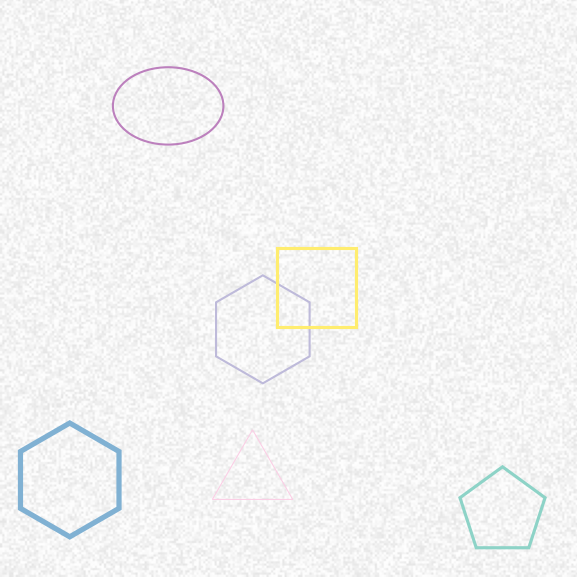[{"shape": "pentagon", "thickness": 1.5, "radius": 0.39, "center": [0.87, 0.113]}, {"shape": "hexagon", "thickness": 1, "radius": 0.47, "center": [0.455, 0.429]}, {"shape": "hexagon", "thickness": 2.5, "radius": 0.49, "center": [0.121, 0.168]}, {"shape": "triangle", "thickness": 0.5, "radius": 0.4, "center": [0.437, 0.175]}, {"shape": "oval", "thickness": 1, "radius": 0.48, "center": [0.291, 0.816]}, {"shape": "square", "thickness": 1.5, "radius": 0.34, "center": [0.548, 0.501]}]